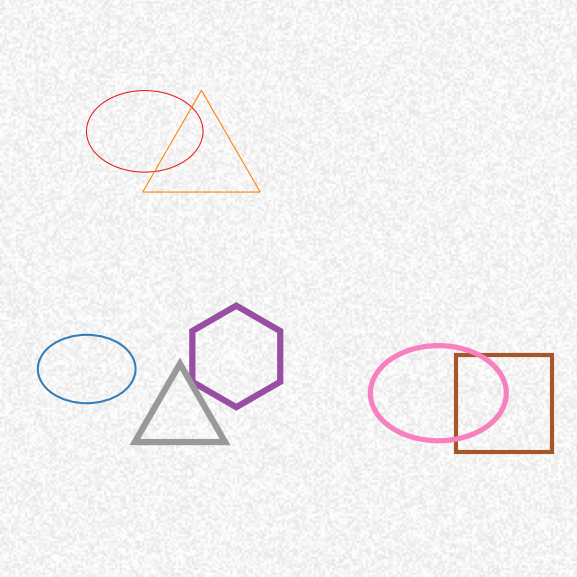[{"shape": "oval", "thickness": 0.5, "radius": 0.5, "center": [0.251, 0.772]}, {"shape": "oval", "thickness": 1, "radius": 0.42, "center": [0.15, 0.36]}, {"shape": "hexagon", "thickness": 3, "radius": 0.44, "center": [0.409, 0.382]}, {"shape": "triangle", "thickness": 0.5, "radius": 0.59, "center": [0.349, 0.725]}, {"shape": "square", "thickness": 2, "radius": 0.42, "center": [0.873, 0.301]}, {"shape": "oval", "thickness": 2.5, "radius": 0.59, "center": [0.759, 0.318]}, {"shape": "triangle", "thickness": 3, "radius": 0.45, "center": [0.312, 0.279]}]